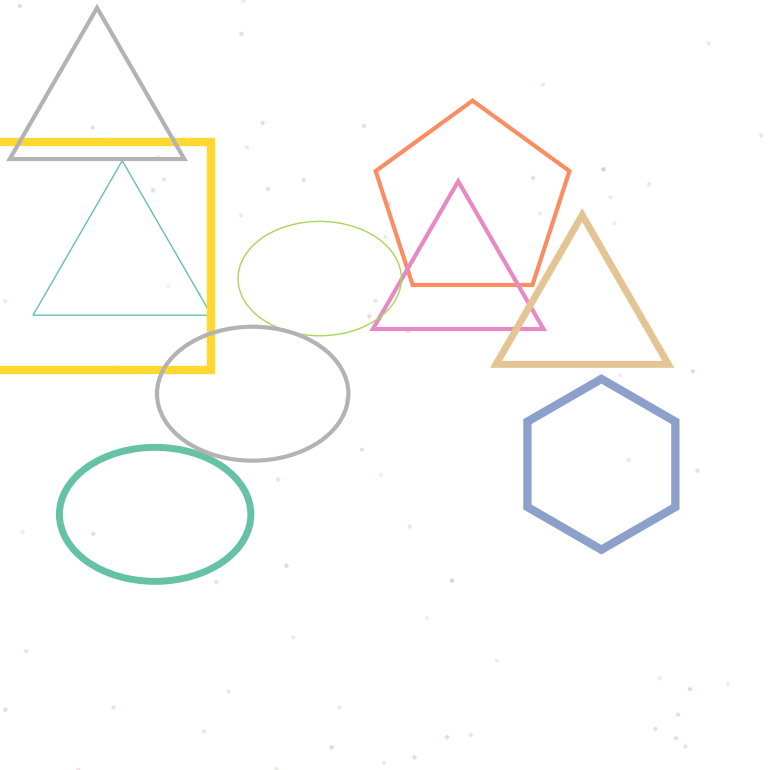[{"shape": "oval", "thickness": 2.5, "radius": 0.62, "center": [0.201, 0.332]}, {"shape": "triangle", "thickness": 0.5, "radius": 0.67, "center": [0.159, 0.658]}, {"shape": "pentagon", "thickness": 1.5, "radius": 0.66, "center": [0.614, 0.737]}, {"shape": "hexagon", "thickness": 3, "radius": 0.55, "center": [0.781, 0.397]}, {"shape": "triangle", "thickness": 1.5, "radius": 0.64, "center": [0.595, 0.637]}, {"shape": "oval", "thickness": 0.5, "radius": 0.53, "center": [0.415, 0.638]}, {"shape": "square", "thickness": 3, "radius": 0.74, "center": [0.125, 0.668]}, {"shape": "triangle", "thickness": 2.5, "radius": 0.65, "center": [0.756, 0.591]}, {"shape": "triangle", "thickness": 1.5, "radius": 0.65, "center": [0.126, 0.859]}, {"shape": "oval", "thickness": 1.5, "radius": 0.62, "center": [0.328, 0.489]}]